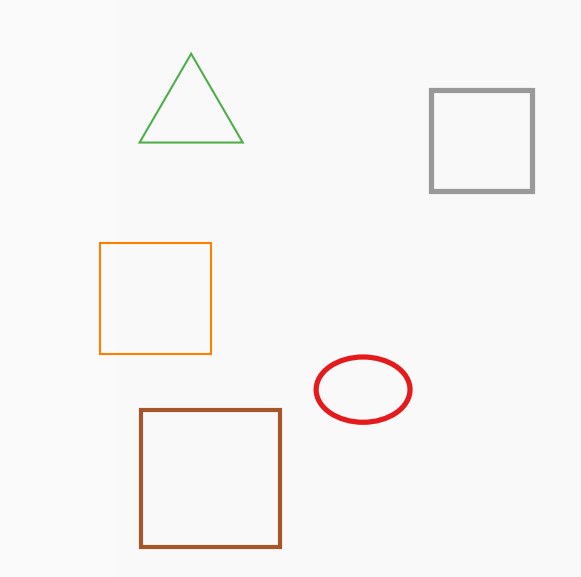[{"shape": "oval", "thickness": 2.5, "radius": 0.4, "center": [0.625, 0.324]}, {"shape": "triangle", "thickness": 1, "radius": 0.51, "center": [0.329, 0.804]}, {"shape": "square", "thickness": 1, "radius": 0.48, "center": [0.268, 0.482]}, {"shape": "square", "thickness": 2, "radius": 0.6, "center": [0.362, 0.171]}, {"shape": "square", "thickness": 2.5, "radius": 0.43, "center": [0.829, 0.756]}]